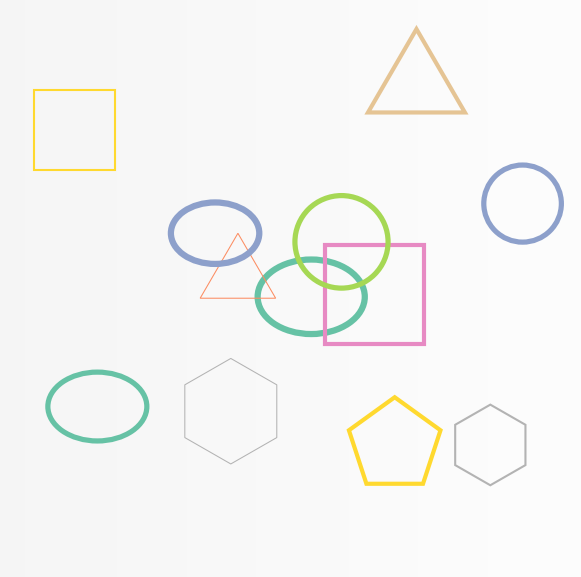[{"shape": "oval", "thickness": 3, "radius": 0.46, "center": [0.535, 0.485]}, {"shape": "oval", "thickness": 2.5, "radius": 0.43, "center": [0.167, 0.295]}, {"shape": "triangle", "thickness": 0.5, "radius": 0.37, "center": [0.409, 0.52]}, {"shape": "oval", "thickness": 3, "radius": 0.38, "center": [0.37, 0.595]}, {"shape": "circle", "thickness": 2.5, "radius": 0.33, "center": [0.899, 0.647]}, {"shape": "square", "thickness": 2, "radius": 0.43, "center": [0.645, 0.489]}, {"shape": "circle", "thickness": 2.5, "radius": 0.4, "center": [0.588, 0.58]}, {"shape": "pentagon", "thickness": 2, "radius": 0.41, "center": [0.679, 0.228]}, {"shape": "square", "thickness": 1, "radius": 0.35, "center": [0.128, 0.774]}, {"shape": "triangle", "thickness": 2, "radius": 0.48, "center": [0.716, 0.853]}, {"shape": "hexagon", "thickness": 0.5, "radius": 0.46, "center": [0.397, 0.287]}, {"shape": "hexagon", "thickness": 1, "radius": 0.35, "center": [0.844, 0.229]}]